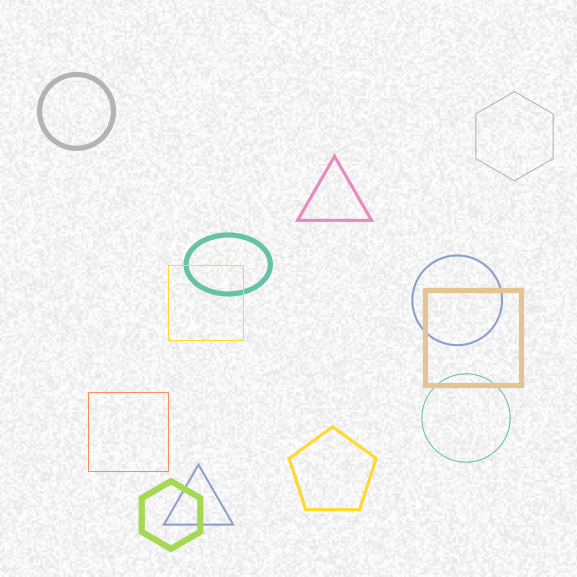[{"shape": "circle", "thickness": 0.5, "radius": 0.38, "center": [0.807, 0.275]}, {"shape": "oval", "thickness": 2.5, "radius": 0.36, "center": [0.395, 0.541]}, {"shape": "square", "thickness": 0.5, "radius": 0.35, "center": [0.222, 0.252]}, {"shape": "triangle", "thickness": 1, "radius": 0.35, "center": [0.344, 0.125]}, {"shape": "circle", "thickness": 1, "radius": 0.39, "center": [0.792, 0.479]}, {"shape": "triangle", "thickness": 1.5, "radius": 0.37, "center": [0.579, 0.655]}, {"shape": "hexagon", "thickness": 3, "radius": 0.29, "center": [0.296, 0.107]}, {"shape": "square", "thickness": 0.5, "radius": 0.32, "center": [0.356, 0.475]}, {"shape": "pentagon", "thickness": 1.5, "radius": 0.4, "center": [0.576, 0.181]}, {"shape": "square", "thickness": 2.5, "radius": 0.41, "center": [0.819, 0.415]}, {"shape": "hexagon", "thickness": 0.5, "radius": 0.39, "center": [0.891, 0.763]}, {"shape": "circle", "thickness": 2.5, "radius": 0.32, "center": [0.132, 0.806]}]